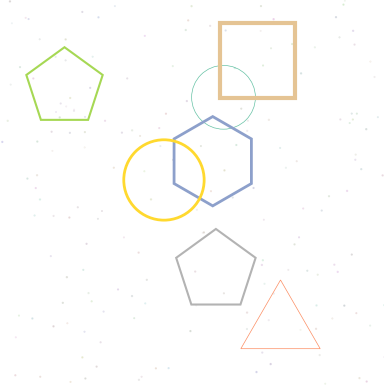[{"shape": "circle", "thickness": 0.5, "radius": 0.41, "center": [0.581, 0.747]}, {"shape": "triangle", "thickness": 0.5, "radius": 0.59, "center": [0.729, 0.154]}, {"shape": "hexagon", "thickness": 2, "radius": 0.58, "center": [0.553, 0.581]}, {"shape": "pentagon", "thickness": 1.5, "radius": 0.52, "center": [0.168, 0.773]}, {"shape": "circle", "thickness": 2, "radius": 0.52, "center": [0.426, 0.533]}, {"shape": "square", "thickness": 3, "radius": 0.48, "center": [0.669, 0.842]}, {"shape": "pentagon", "thickness": 1.5, "radius": 0.54, "center": [0.561, 0.297]}]